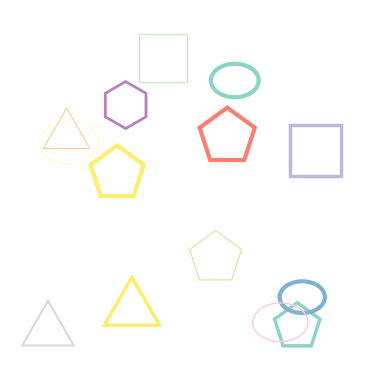[{"shape": "oval", "thickness": 3, "radius": 0.31, "center": [0.61, 0.791]}, {"shape": "pentagon", "thickness": 2.5, "radius": 0.31, "center": [0.772, 0.152]}, {"shape": "oval", "thickness": 0.5, "radius": 0.39, "center": [0.179, 0.629]}, {"shape": "square", "thickness": 2.5, "radius": 0.33, "center": [0.82, 0.609]}, {"shape": "pentagon", "thickness": 3, "radius": 0.38, "center": [0.59, 0.645]}, {"shape": "oval", "thickness": 3, "radius": 0.29, "center": [0.785, 0.228]}, {"shape": "triangle", "thickness": 0.5, "radius": 0.35, "center": [0.173, 0.649]}, {"shape": "pentagon", "thickness": 0.5, "radius": 0.35, "center": [0.56, 0.33]}, {"shape": "oval", "thickness": 1, "radius": 0.36, "center": [0.728, 0.163]}, {"shape": "triangle", "thickness": 1.5, "radius": 0.39, "center": [0.125, 0.141]}, {"shape": "hexagon", "thickness": 2, "radius": 0.31, "center": [0.326, 0.727]}, {"shape": "square", "thickness": 1, "radius": 0.31, "center": [0.424, 0.849]}, {"shape": "pentagon", "thickness": 3, "radius": 0.36, "center": [0.304, 0.549]}, {"shape": "triangle", "thickness": 2.5, "radius": 0.41, "center": [0.342, 0.197]}]